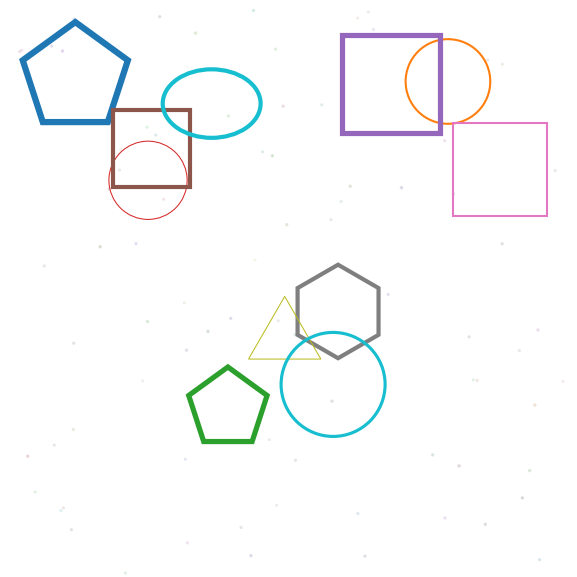[{"shape": "pentagon", "thickness": 3, "radius": 0.48, "center": [0.13, 0.865]}, {"shape": "circle", "thickness": 1, "radius": 0.37, "center": [0.776, 0.858]}, {"shape": "pentagon", "thickness": 2.5, "radius": 0.36, "center": [0.395, 0.292]}, {"shape": "circle", "thickness": 0.5, "radius": 0.34, "center": [0.256, 0.687]}, {"shape": "square", "thickness": 2.5, "radius": 0.42, "center": [0.676, 0.854]}, {"shape": "square", "thickness": 2, "radius": 0.33, "center": [0.263, 0.743]}, {"shape": "square", "thickness": 1, "radius": 0.4, "center": [0.866, 0.706]}, {"shape": "hexagon", "thickness": 2, "radius": 0.4, "center": [0.585, 0.46]}, {"shape": "triangle", "thickness": 0.5, "radius": 0.36, "center": [0.493, 0.414]}, {"shape": "oval", "thickness": 2, "radius": 0.42, "center": [0.367, 0.82]}, {"shape": "circle", "thickness": 1.5, "radius": 0.45, "center": [0.577, 0.333]}]